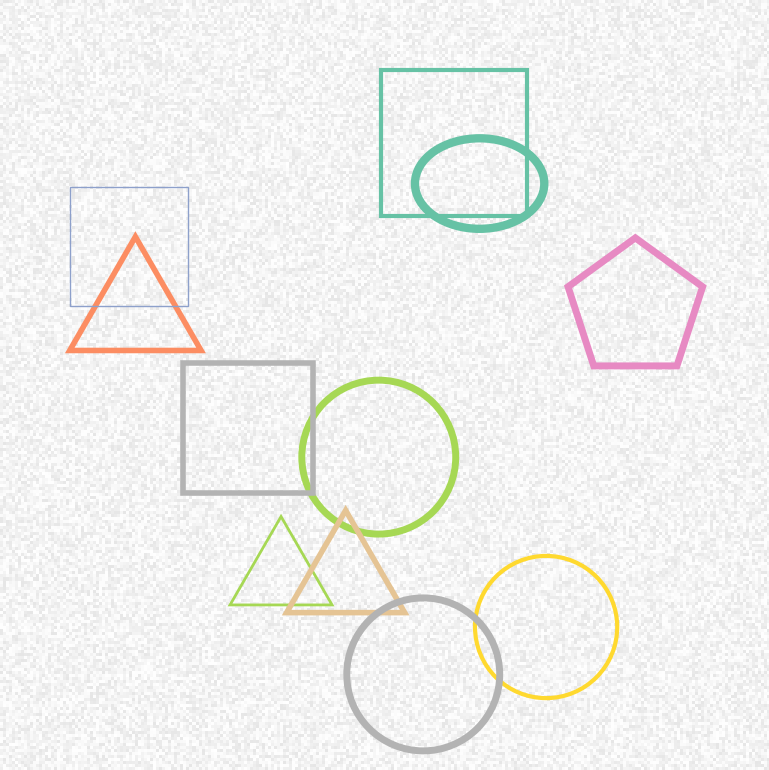[{"shape": "oval", "thickness": 3, "radius": 0.42, "center": [0.623, 0.762]}, {"shape": "square", "thickness": 1.5, "radius": 0.47, "center": [0.589, 0.814]}, {"shape": "triangle", "thickness": 2, "radius": 0.49, "center": [0.176, 0.594]}, {"shape": "square", "thickness": 0.5, "radius": 0.38, "center": [0.168, 0.68]}, {"shape": "pentagon", "thickness": 2.5, "radius": 0.46, "center": [0.825, 0.599]}, {"shape": "triangle", "thickness": 1, "radius": 0.38, "center": [0.365, 0.253]}, {"shape": "circle", "thickness": 2.5, "radius": 0.5, "center": [0.492, 0.406]}, {"shape": "circle", "thickness": 1.5, "radius": 0.46, "center": [0.709, 0.186]}, {"shape": "triangle", "thickness": 2, "radius": 0.44, "center": [0.449, 0.249]}, {"shape": "circle", "thickness": 2.5, "radius": 0.5, "center": [0.55, 0.124]}, {"shape": "square", "thickness": 2, "radius": 0.42, "center": [0.322, 0.444]}]